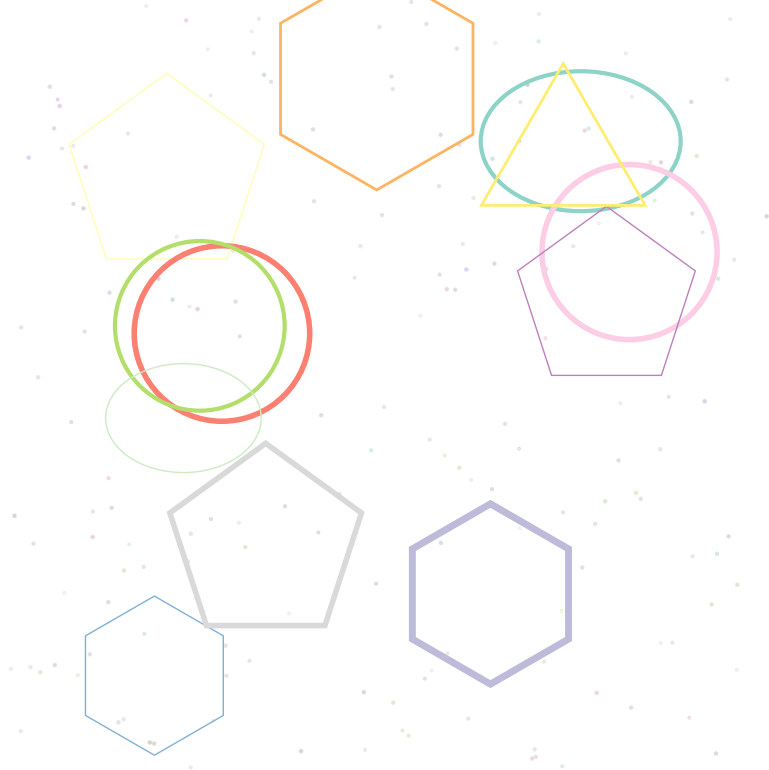[{"shape": "oval", "thickness": 1.5, "radius": 0.65, "center": [0.754, 0.817]}, {"shape": "pentagon", "thickness": 0.5, "radius": 0.67, "center": [0.216, 0.771]}, {"shape": "hexagon", "thickness": 2.5, "radius": 0.59, "center": [0.637, 0.229]}, {"shape": "circle", "thickness": 2, "radius": 0.57, "center": [0.288, 0.567]}, {"shape": "hexagon", "thickness": 0.5, "radius": 0.52, "center": [0.201, 0.123]}, {"shape": "hexagon", "thickness": 1, "radius": 0.72, "center": [0.489, 0.898]}, {"shape": "circle", "thickness": 1.5, "radius": 0.55, "center": [0.259, 0.577]}, {"shape": "circle", "thickness": 2, "radius": 0.57, "center": [0.818, 0.673]}, {"shape": "pentagon", "thickness": 2, "radius": 0.65, "center": [0.345, 0.293]}, {"shape": "pentagon", "thickness": 0.5, "radius": 0.61, "center": [0.788, 0.611]}, {"shape": "oval", "thickness": 0.5, "radius": 0.51, "center": [0.238, 0.457]}, {"shape": "triangle", "thickness": 1, "radius": 0.61, "center": [0.731, 0.795]}]